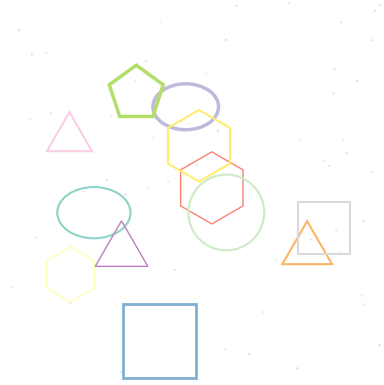[{"shape": "oval", "thickness": 1.5, "radius": 0.48, "center": [0.244, 0.448]}, {"shape": "hexagon", "thickness": 1, "radius": 0.36, "center": [0.183, 0.287]}, {"shape": "oval", "thickness": 2.5, "radius": 0.43, "center": [0.482, 0.723]}, {"shape": "hexagon", "thickness": 1, "radius": 0.47, "center": [0.55, 0.512]}, {"shape": "square", "thickness": 2, "radius": 0.48, "center": [0.414, 0.114]}, {"shape": "triangle", "thickness": 1.5, "radius": 0.37, "center": [0.798, 0.351]}, {"shape": "pentagon", "thickness": 2.5, "radius": 0.37, "center": [0.354, 0.757]}, {"shape": "triangle", "thickness": 1.5, "radius": 0.34, "center": [0.18, 0.641]}, {"shape": "square", "thickness": 1.5, "radius": 0.34, "center": [0.841, 0.408]}, {"shape": "triangle", "thickness": 1, "radius": 0.39, "center": [0.316, 0.348]}, {"shape": "circle", "thickness": 1.5, "radius": 0.49, "center": [0.588, 0.448]}, {"shape": "hexagon", "thickness": 1.5, "radius": 0.46, "center": [0.517, 0.621]}]